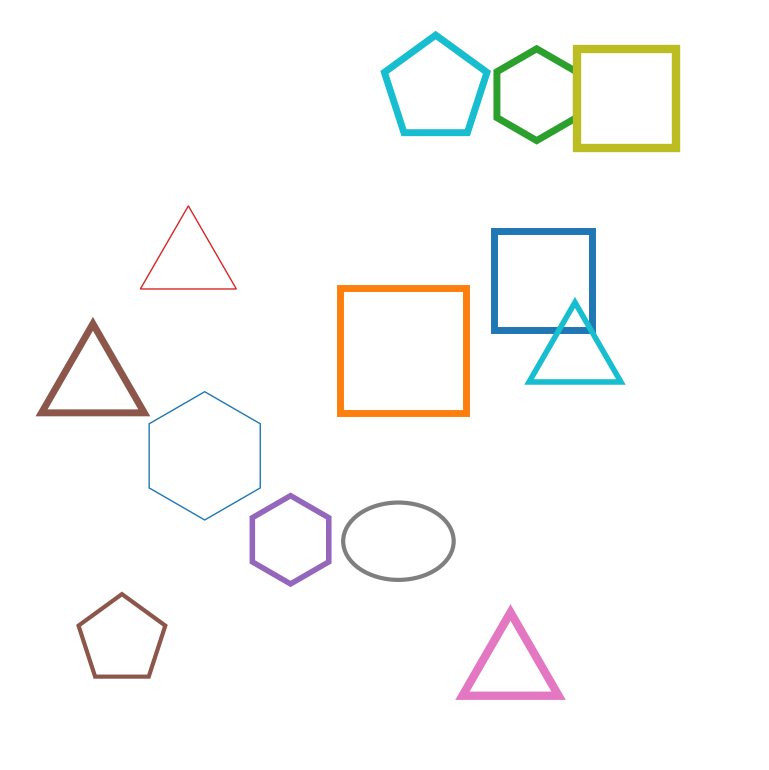[{"shape": "square", "thickness": 2.5, "radius": 0.32, "center": [0.705, 0.636]}, {"shape": "hexagon", "thickness": 0.5, "radius": 0.42, "center": [0.266, 0.408]}, {"shape": "square", "thickness": 2.5, "radius": 0.41, "center": [0.523, 0.544]}, {"shape": "hexagon", "thickness": 2.5, "radius": 0.3, "center": [0.697, 0.877]}, {"shape": "triangle", "thickness": 0.5, "radius": 0.36, "center": [0.245, 0.661]}, {"shape": "hexagon", "thickness": 2, "radius": 0.29, "center": [0.377, 0.299]}, {"shape": "pentagon", "thickness": 1.5, "radius": 0.3, "center": [0.158, 0.169]}, {"shape": "triangle", "thickness": 2.5, "radius": 0.39, "center": [0.121, 0.502]}, {"shape": "triangle", "thickness": 3, "radius": 0.36, "center": [0.663, 0.132]}, {"shape": "oval", "thickness": 1.5, "radius": 0.36, "center": [0.517, 0.297]}, {"shape": "square", "thickness": 3, "radius": 0.32, "center": [0.814, 0.872]}, {"shape": "pentagon", "thickness": 2.5, "radius": 0.35, "center": [0.566, 0.884]}, {"shape": "triangle", "thickness": 2, "radius": 0.34, "center": [0.747, 0.538]}]